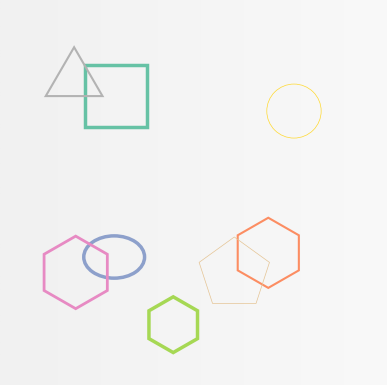[{"shape": "square", "thickness": 2.5, "radius": 0.4, "center": [0.3, 0.75]}, {"shape": "hexagon", "thickness": 1.5, "radius": 0.46, "center": [0.692, 0.343]}, {"shape": "oval", "thickness": 2.5, "radius": 0.39, "center": [0.295, 0.332]}, {"shape": "hexagon", "thickness": 2, "radius": 0.47, "center": [0.195, 0.292]}, {"shape": "hexagon", "thickness": 2.5, "radius": 0.36, "center": [0.447, 0.157]}, {"shape": "circle", "thickness": 0.5, "radius": 0.35, "center": [0.759, 0.712]}, {"shape": "pentagon", "thickness": 0.5, "radius": 0.48, "center": [0.605, 0.289]}, {"shape": "triangle", "thickness": 1.5, "radius": 0.42, "center": [0.191, 0.793]}]